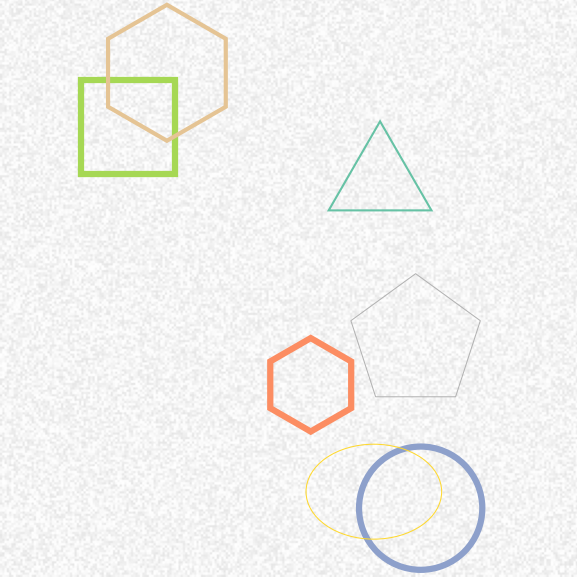[{"shape": "triangle", "thickness": 1, "radius": 0.51, "center": [0.658, 0.686]}, {"shape": "hexagon", "thickness": 3, "radius": 0.4, "center": [0.538, 0.333]}, {"shape": "circle", "thickness": 3, "radius": 0.53, "center": [0.728, 0.119]}, {"shape": "square", "thickness": 3, "radius": 0.41, "center": [0.221, 0.779]}, {"shape": "oval", "thickness": 0.5, "radius": 0.59, "center": [0.647, 0.148]}, {"shape": "hexagon", "thickness": 2, "radius": 0.59, "center": [0.289, 0.873]}, {"shape": "pentagon", "thickness": 0.5, "radius": 0.59, "center": [0.72, 0.407]}]